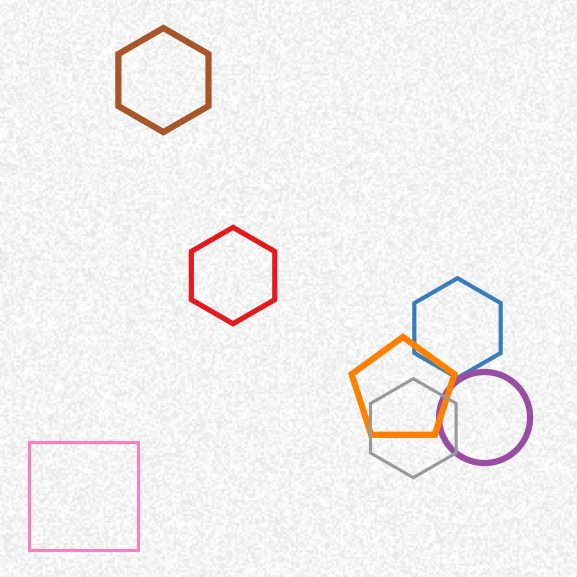[{"shape": "hexagon", "thickness": 2.5, "radius": 0.42, "center": [0.404, 0.522]}, {"shape": "hexagon", "thickness": 2, "radius": 0.43, "center": [0.792, 0.431]}, {"shape": "circle", "thickness": 3, "radius": 0.39, "center": [0.839, 0.276]}, {"shape": "pentagon", "thickness": 3, "radius": 0.47, "center": [0.698, 0.322]}, {"shape": "hexagon", "thickness": 3, "radius": 0.45, "center": [0.283, 0.86]}, {"shape": "square", "thickness": 1.5, "radius": 0.47, "center": [0.144, 0.14]}, {"shape": "hexagon", "thickness": 1.5, "radius": 0.43, "center": [0.716, 0.258]}]